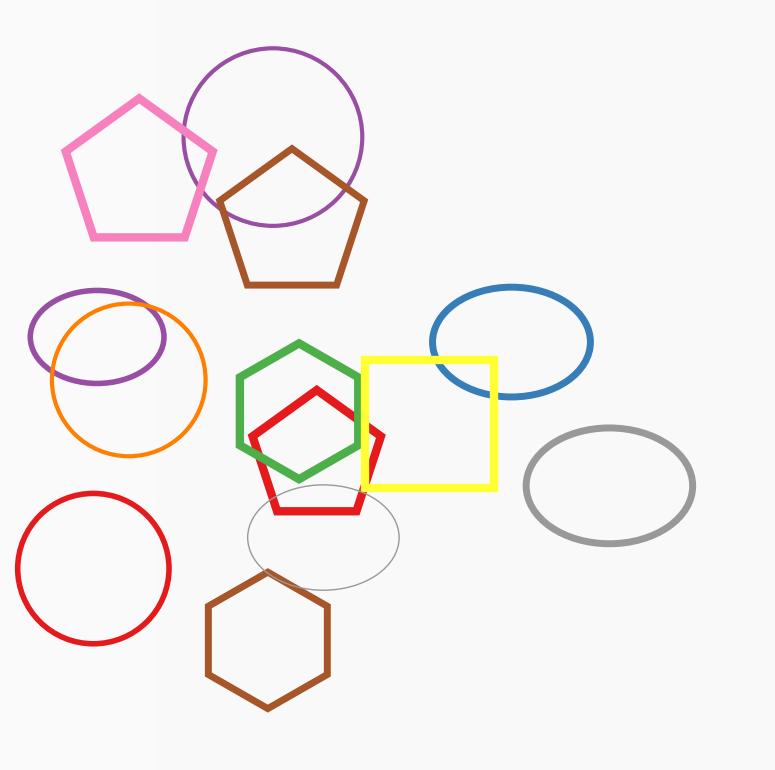[{"shape": "circle", "thickness": 2, "radius": 0.49, "center": [0.12, 0.262]}, {"shape": "pentagon", "thickness": 3, "radius": 0.44, "center": [0.409, 0.406]}, {"shape": "oval", "thickness": 2.5, "radius": 0.51, "center": [0.66, 0.556]}, {"shape": "hexagon", "thickness": 3, "radius": 0.44, "center": [0.386, 0.466]}, {"shape": "oval", "thickness": 2, "radius": 0.43, "center": [0.125, 0.562]}, {"shape": "circle", "thickness": 1.5, "radius": 0.58, "center": [0.352, 0.822]}, {"shape": "circle", "thickness": 1.5, "radius": 0.5, "center": [0.166, 0.507]}, {"shape": "square", "thickness": 3, "radius": 0.42, "center": [0.555, 0.45]}, {"shape": "hexagon", "thickness": 2.5, "radius": 0.44, "center": [0.346, 0.168]}, {"shape": "pentagon", "thickness": 2.5, "radius": 0.49, "center": [0.377, 0.709]}, {"shape": "pentagon", "thickness": 3, "radius": 0.5, "center": [0.18, 0.772]}, {"shape": "oval", "thickness": 2.5, "radius": 0.54, "center": [0.786, 0.369]}, {"shape": "oval", "thickness": 0.5, "radius": 0.49, "center": [0.417, 0.302]}]